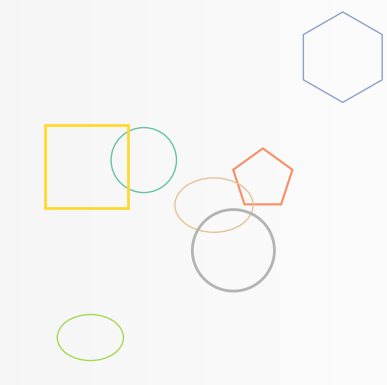[{"shape": "circle", "thickness": 1, "radius": 0.42, "center": [0.371, 0.584]}, {"shape": "pentagon", "thickness": 1.5, "radius": 0.4, "center": [0.678, 0.534]}, {"shape": "hexagon", "thickness": 1, "radius": 0.59, "center": [0.885, 0.851]}, {"shape": "oval", "thickness": 1, "radius": 0.43, "center": [0.233, 0.123]}, {"shape": "square", "thickness": 2, "radius": 0.54, "center": [0.223, 0.568]}, {"shape": "oval", "thickness": 1, "radius": 0.5, "center": [0.552, 0.467]}, {"shape": "circle", "thickness": 2, "radius": 0.53, "center": [0.602, 0.35]}]